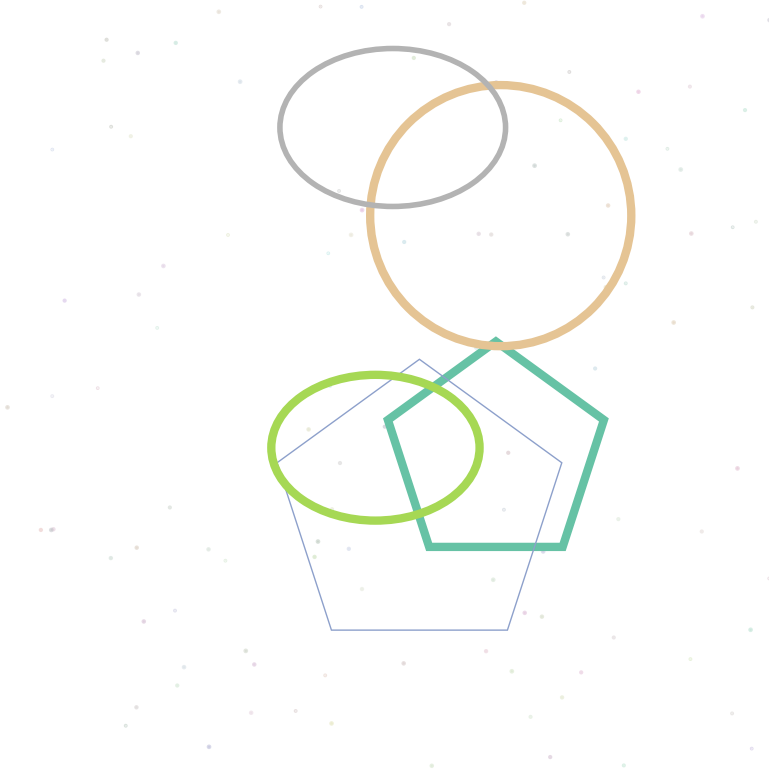[{"shape": "pentagon", "thickness": 3, "radius": 0.74, "center": [0.644, 0.409]}, {"shape": "pentagon", "thickness": 0.5, "radius": 0.97, "center": [0.545, 0.339]}, {"shape": "oval", "thickness": 3, "radius": 0.68, "center": [0.488, 0.419]}, {"shape": "circle", "thickness": 3, "radius": 0.85, "center": [0.65, 0.72]}, {"shape": "oval", "thickness": 2, "radius": 0.73, "center": [0.51, 0.834]}]